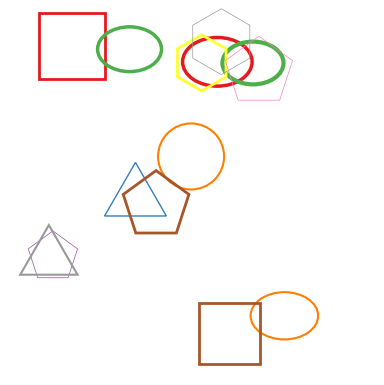[{"shape": "oval", "thickness": 2.5, "radius": 0.45, "center": [0.565, 0.839]}, {"shape": "square", "thickness": 2, "radius": 0.43, "center": [0.187, 0.881]}, {"shape": "triangle", "thickness": 1, "radius": 0.46, "center": [0.352, 0.485]}, {"shape": "oval", "thickness": 2.5, "radius": 0.42, "center": [0.336, 0.872]}, {"shape": "oval", "thickness": 3, "radius": 0.4, "center": [0.657, 0.836]}, {"shape": "pentagon", "thickness": 0.5, "radius": 0.34, "center": [0.137, 0.333]}, {"shape": "circle", "thickness": 1.5, "radius": 0.43, "center": [0.496, 0.594]}, {"shape": "oval", "thickness": 1.5, "radius": 0.44, "center": [0.739, 0.18]}, {"shape": "hexagon", "thickness": 2, "radius": 0.36, "center": [0.524, 0.837]}, {"shape": "square", "thickness": 2, "radius": 0.39, "center": [0.596, 0.134]}, {"shape": "pentagon", "thickness": 2, "radius": 0.45, "center": [0.405, 0.467]}, {"shape": "pentagon", "thickness": 0.5, "radius": 0.46, "center": [0.672, 0.814]}, {"shape": "triangle", "thickness": 1.5, "radius": 0.43, "center": [0.127, 0.329]}, {"shape": "hexagon", "thickness": 0.5, "radius": 0.43, "center": [0.575, 0.892]}]